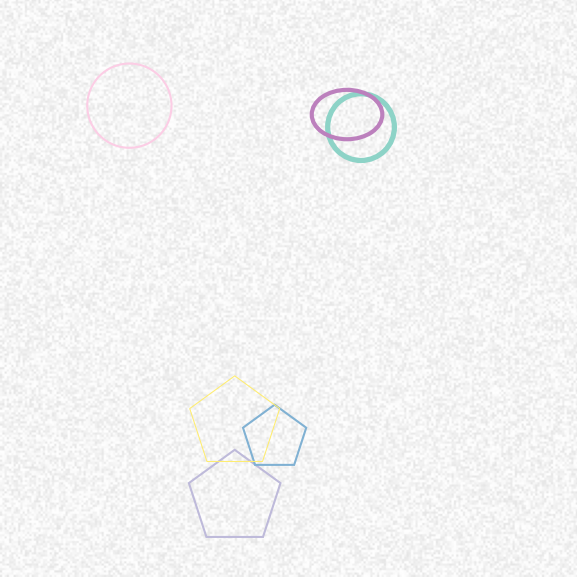[{"shape": "circle", "thickness": 2.5, "radius": 0.29, "center": [0.625, 0.779]}, {"shape": "pentagon", "thickness": 1, "radius": 0.42, "center": [0.406, 0.137]}, {"shape": "pentagon", "thickness": 1, "radius": 0.29, "center": [0.476, 0.241]}, {"shape": "circle", "thickness": 1, "radius": 0.36, "center": [0.224, 0.816]}, {"shape": "oval", "thickness": 2, "radius": 0.31, "center": [0.601, 0.801]}, {"shape": "pentagon", "thickness": 0.5, "radius": 0.41, "center": [0.406, 0.266]}]